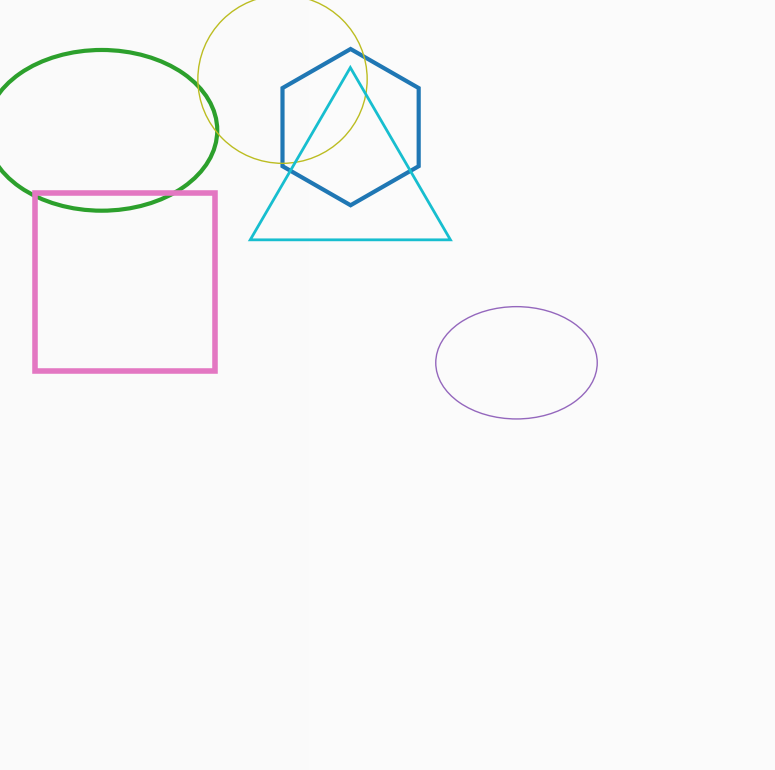[{"shape": "hexagon", "thickness": 1.5, "radius": 0.51, "center": [0.452, 0.835]}, {"shape": "oval", "thickness": 1.5, "radius": 0.75, "center": [0.131, 0.831]}, {"shape": "oval", "thickness": 0.5, "radius": 0.52, "center": [0.666, 0.529]}, {"shape": "square", "thickness": 2, "radius": 0.58, "center": [0.162, 0.634]}, {"shape": "circle", "thickness": 0.5, "radius": 0.55, "center": [0.365, 0.897]}, {"shape": "triangle", "thickness": 1, "radius": 0.75, "center": [0.452, 0.763]}]